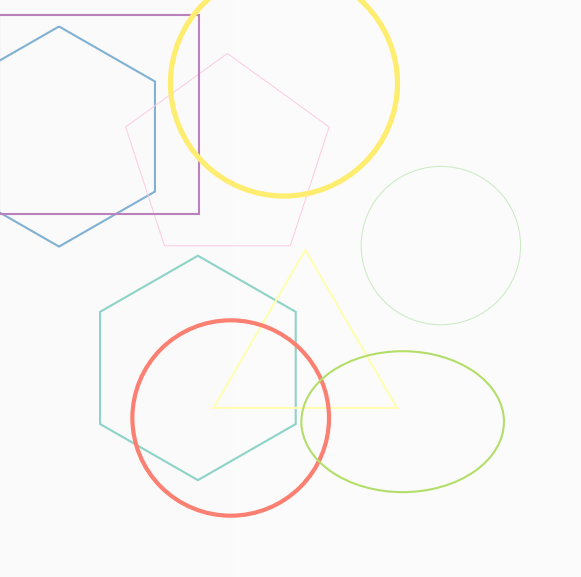[{"shape": "hexagon", "thickness": 1, "radius": 0.97, "center": [0.34, 0.362]}, {"shape": "triangle", "thickness": 1, "radius": 0.91, "center": [0.525, 0.384]}, {"shape": "circle", "thickness": 2, "radius": 0.85, "center": [0.397, 0.275]}, {"shape": "hexagon", "thickness": 1, "radius": 0.95, "center": [0.102, 0.763]}, {"shape": "oval", "thickness": 1, "radius": 0.87, "center": [0.693, 0.269]}, {"shape": "pentagon", "thickness": 0.5, "radius": 0.92, "center": [0.391, 0.722]}, {"shape": "square", "thickness": 1, "radius": 0.86, "center": [0.171, 0.801]}, {"shape": "circle", "thickness": 0.5, "radius": 0.69, "center": [0.758, 0.574]}, {"shape": "circle", "thickness": 2.5, "radius": 0.98, "center": [0.489, 0.855]}]